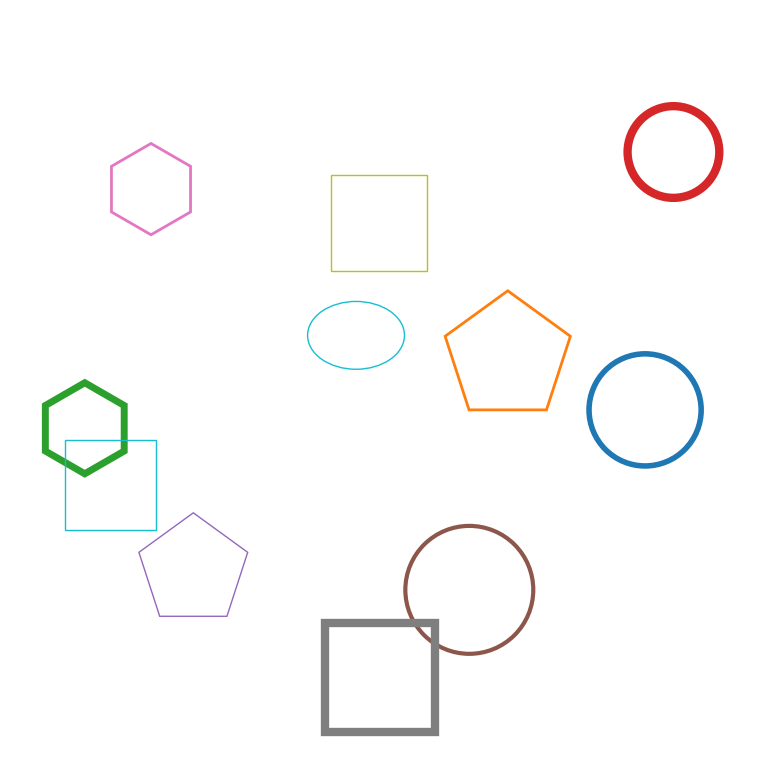[{"shape": "circle", "thickness": 2, "radius": 0.36, "center": [0.838, 0.468]}, {"shape": "pentagon", "thickness": 1, "radius": 0.43, "center": [0.659, 0.537]}, {"shape": "hexagon", "thickness": 2.5, "radius": 0.3, "center": [0.11, 0.444]}, {"shape": "circle", "thickness": 3, "radius": 0.3, "center": [0.875, 0.803]}, {"shape": "pentagon", "thickness": 0.5, "radius": 0.37, "center": [0.251, 0.26]}, {"shape": "circle", "thickness": 1.5, "radius": 0.42, "center": [0.609, 0.234]}, {"shape": "hexagon", "thickness": 1, "radius": 0.3, "center": [0.196, 0.754]}, {"shape": "square", "thickness": 3, "radius": 0.35, "center": [0.494, 0.12]}, {"shape": "square", "thickness": 0.5, "radius": 0.31, "center": [0.492, 0.71]}, {"shape": "oval", "thickness": 0.5, "radius": 0.31, "center": [0.462, 0.564]}, {"shape": "square", "thickness": 0.5, "radius": 0.29, "center": [0.143, 0.37]}]